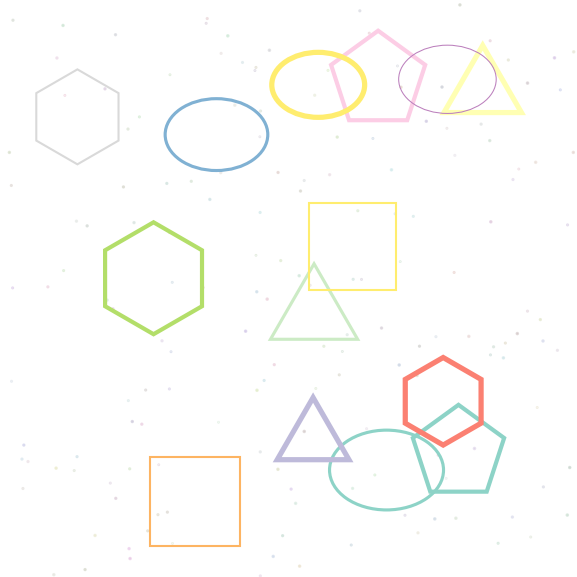[{"shape": "oval", "thickness": 1.5, "radius": 0.49, "center": [0.669, 0.185]}, {"shape": "pentagon", "thickness": 2, "radius": 0.42, "center": [0.794, 0.215]}, {"shape": "triangle", "thickness": 2.5, "radius": 0.39, "center": [0.836, 0.843]}, {"shape": "triangle", "thickness": 2.5, "radius": 0.36, "center": [0.542, 0.239]}, {"shape": "hexagon", "thickness": 2.5, "radius": 0.38, "center": [0.767, 0.304]}, {"shape": "oval", "thickness": 1.5, "radius": 0.44, "center": [0.375, 0.766]}, {"shape": "square", "thickness": 1, "radius": 0.39, "center": [0.338, 0.13]}, {"shape": "hexagon", "thickness": 2, "radius": 0.48, "center": [0.266, 0.517]}, {"shape": "pentagon", "thickness": 2, "radius": 0.43, "center": [0.655, 0.86]}, {"shape": "hexagon", "thickness": 1, "radius": 0.41, "center": [0.134, 0.797]}, {"shape": "oval", "thickness": 0.5, "radius": 0.42, "center": [0.775, 0.862]}, {"shape": "triangle", "thickness": 1.5, "radius": 0.44, "center": [0.544, 0.455]}, {"shape": "square", "thickness": 1, "radius": 0.38, "center": [0.61, 0.572]}, {"shape": "oval", "thickness": 2.5, "radius": 0.4, "center": [0.551, 0.852]}]